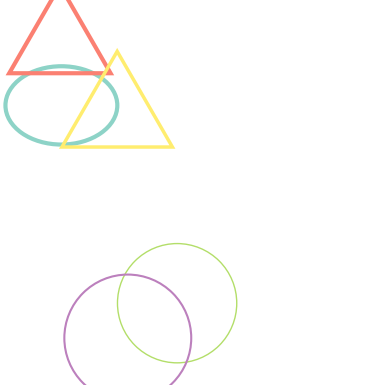[{"shape": "oval", "thickness": 3, "radius": 0.73, "center": [0.159, 0.726]}, {"shape": "triangle", "thickness": 3, "radius": 0.76, "center": [0.156, 0.886]}, {"shape": "circle", "thickness": 1, "radius": 0.77, "center": [0.46, 0.212]}, {"shape": "circle", "thickness": 1.5, "radius": 0.82, "center": [0.332, 0.122]}, {"shape": "triangle", "thickness": 2.5, "radius": 0.83, "center": [0.304, 0.701]}]